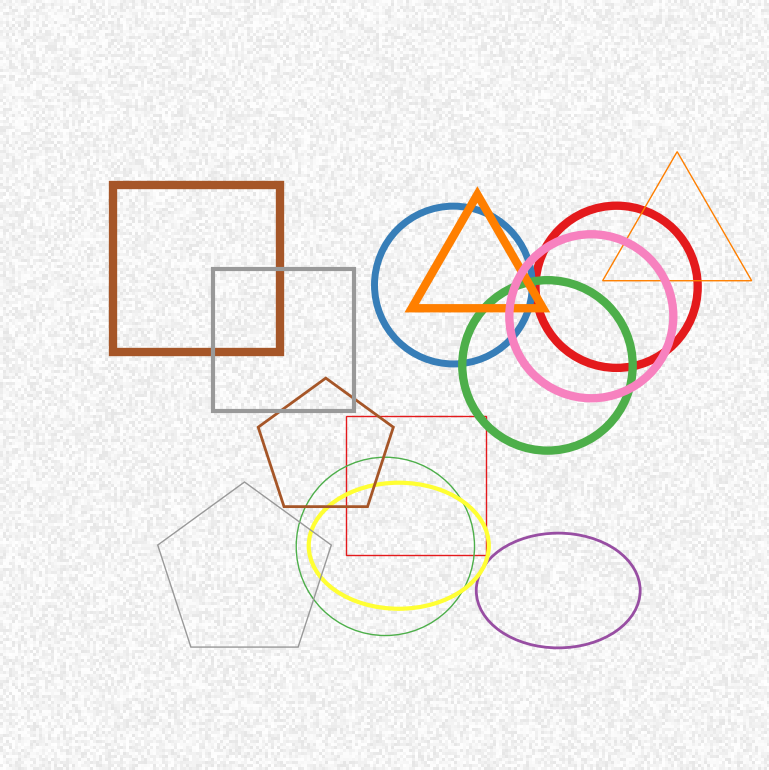[{"shape": "square", "thickness": 0.5, "radius": 0.45, "center": [0.541, 0.37]}, {"shape": "circle", "thickness": 3, "radius": 0.53, "center": [0.801, 0.628]}, {"shape": "circle", "thickness": 2.5, "radius": 0.51, "center": [0.589, 0.63]}, {"shape": "circle", "thickness": 3, "radius": 0.55, "center": [0.711, 0.525]}, {"shape": "circle", "thickness": 0.5, "radius": 0.58, "center": [0.5, 0.29]}, {"shape": "oval", "thickness": 1, "radius": 0.53, "center": [0.725, 0.233]}, {"shape": "triangle", "thickness": 0.5, "radius": 0.56, "center": [0.879, 0.691]}, {"shape": "triangle", "thickness": 3, "radius": 0.49, "center": [0.62, 0.649]}, {"shape": "oval", "thickness": 1.5, "radius": 0.58, "center": [0.518, 0.291]}, {"shape": "pentagon", "thickness": 1, "radius": 0.46, "center": [0.423, 0.417]}, {"shape": "square", "thickness": 3, "radius": 0.54, "center": [0.255, 0.651]}, {"shape": "circle", "thickness": 3, "radius": 0.53, "center": [0.768, 0.589]}, {"shape": "square", "thickness": 1.5, "radius": 0.46, "center": [0.368, 0.558]}, {"shape": "pentagon", "thickness": 0.5, "radius": 0.59, "center": [0.318, 0.256]}]